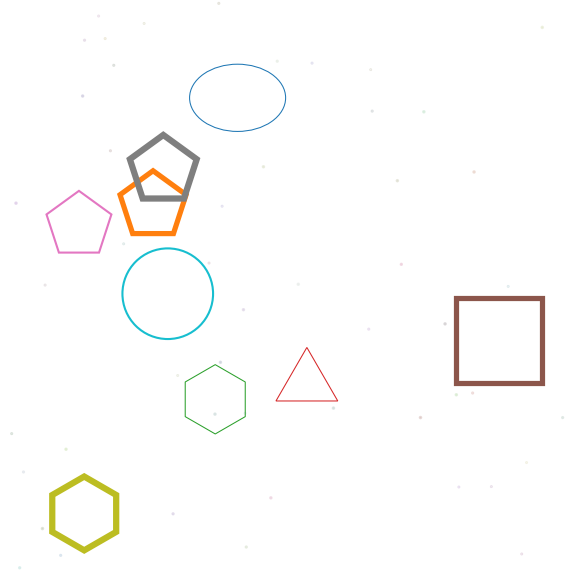[{"shape": "oval", "thickness": 0.5, "radius": 0.42, "center": [0.411, 0.83]}, {"shape": "pentagon", "thickness": 2.5, "radius": 0.3, "center": [0.265, 0.643]}, {"shape": "hexagon", "thickness": 0.5, "radius": 0.3, "center": [0.373, 0.308]}, {"shape": "triangle", "thickness": 0.5, "radius": 0.31, "center": [0.531, 0.336]}, {"shape": "square", "thickness": 2.5, "radius": 0.37, "center": [0.864, 0.41]}, {"shape": "pentagon", "thickness": 1, "radius": 0.3, "center": [0.137, 0.61]}, {"shape": "pentagon", "thickness": 3, "radius": 0.3, "center": [0.283, 0.705]}, {"shape": "hexagon", "thickness": 3, "radius": 0.32, "center": [0.146, 0.11]}, {"shape": "circle", "thickness": 1, "radius": 0.39, "center": [0.29, 0.491]}]